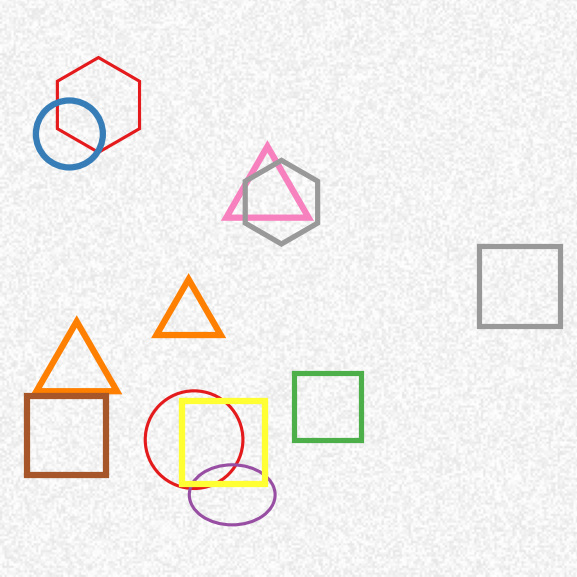[{"shape": "circle", "thickness": 1.5, "radius": 0.42, "center": [0.336, 0.238]}, {"shape": "hexagon", "thickness": 1.5, "radius": 0.41, "center": [0.17, 0.817]}, {"shape": "circle", "thickness": 3, "radius": 0.29, "center": [0.12, 0.767]}, {"shape": "square", "thickness": 2.5, "radius": 0.29, "center": [0.567, 0.295]}, {"shape": "oval", "thickness": 1.5, "radius": 0.37, "center": [0.402, 0.142]}, {"shape": "triangle", "thickness": 3, "radius": 0.32, "center": [0.327, 0.451]}, {"shape": "triangle", "thickness": 3, "radius": 0.4, "center": [0.133, 0.362]}, {"shape": "square", "thickness": 3, "radius": 0.36, "center": [0.388, 0.233]}, {"shape": "square", "thickness": 3, "radius": 0.34, "center": [0.115, 0.245]}, {"shape": "triangle", "thickness": 3, "radius": 0.41, "center": [0.463, 0.663]}, {"shape": "hexagon", "thickness": 2.5, "radius": 0.36, "center": [0.487, 0.649]}, {"shape": "square", "thickness": 2.5, "radius": 0.35, "center": [0.9, 0.504]}]